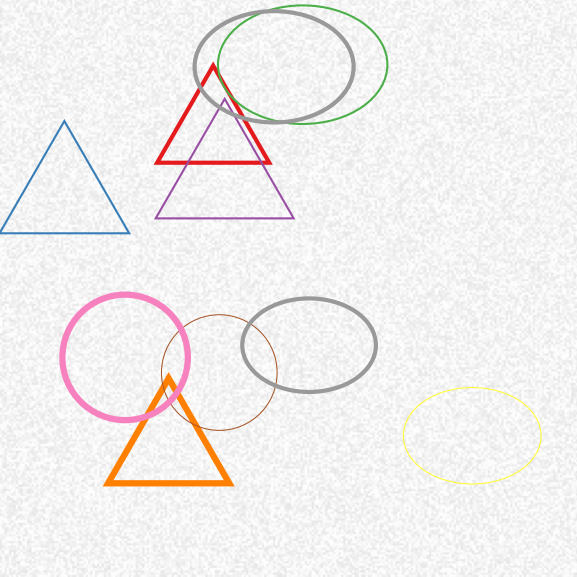[{"shape": "triangle", "thickness": 2, "radius": 0.56, "center": [0.369, 0.773]}, {"shape": "triangle", "thickness": 1, "radius": 0.65, "center": [0.111, 0.66]}, {"shape": "oval", "thickness": 1, "radius": 0.73, "center": [0.524, 0.887]}, {"shape": "triangle", "thickness": 1, "radius": 0.69, "center": [0.389, 0.69]}, {"shape": "triangle", "thickness": 3, "radius": 0.61, "center": [0.292, 0.223]}, {"shape": "oval", "thickness": 0.5, "radius": 0.6, "center": [0.818, 0.245]}, {"shape": "circle", "thickness": 0.5, "radius": 0.5, "center": [0.38, 0.354]}, {"shape": "circle", "thickness": 3, "radius": 0.54, "center": [0.217, 0.38]}, {"shape": "oval", "thickness": 2, "radius": 0.58, "center": [0.535, 0.401]}, {"shape": "oval", "thickness": 2, "radius": 0.69, "center": [0.475, 0.883]}]